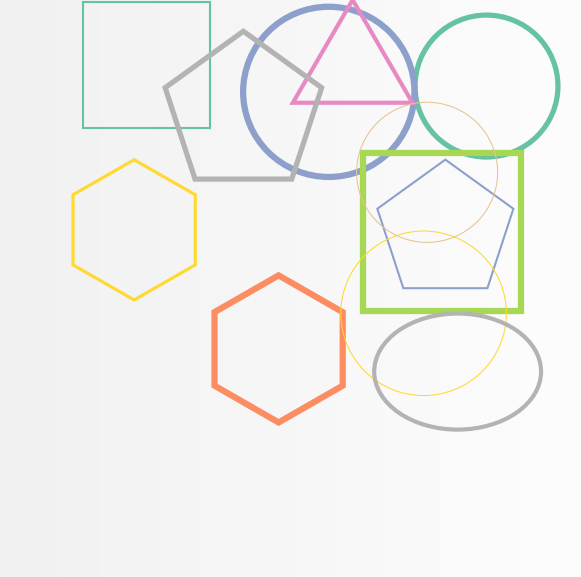[{"shape": "square", "thickness": 1, "radius": 0.55, "center": [0.252, 0.887]}, {"shape": "circle", "thickness": 2.5, "radius": 0.61, "center": [0.837, 0.85]}, {"shape": "hexagon", "thickness": 3, "radius": 0.64, "center": [0.479, 0.395]}, {"shape": "pentagon", "thickness": 1, "radius": 0.62, "center": [0.766, 0.6]}, {"shape": "circle", "thickness": 3, "radius": 0.74, "center": [0.566, 0.84]}, {"shape": "triangle", "thickness": 2, "radius": 0.59, "center": [0.607, 0.881]}, {"shape": "square", "thickness": 3, "radius": 0.68, "center": [0.76, 0.598]}, {"shape": "hexagon", "thickness": 1.5, "radius": 0.61, "center": [0.231, 0.601]}, {"shape": "circle", "thickness": 0.5, "radius": 0.71, "center": [0.729, 0.457]}, {"shape": "circle", "thickness": 0.5, "radius": 0.61, "center": [0.735, 0.701]}, {"shape": "oval", "thickness": 2, "radius": 0.72, "center": [0.787, 0.356]}, {"shape": "pentagon", "thickness": 2.5, "radius": 0.71, "center": [0.419, 0.804]}]